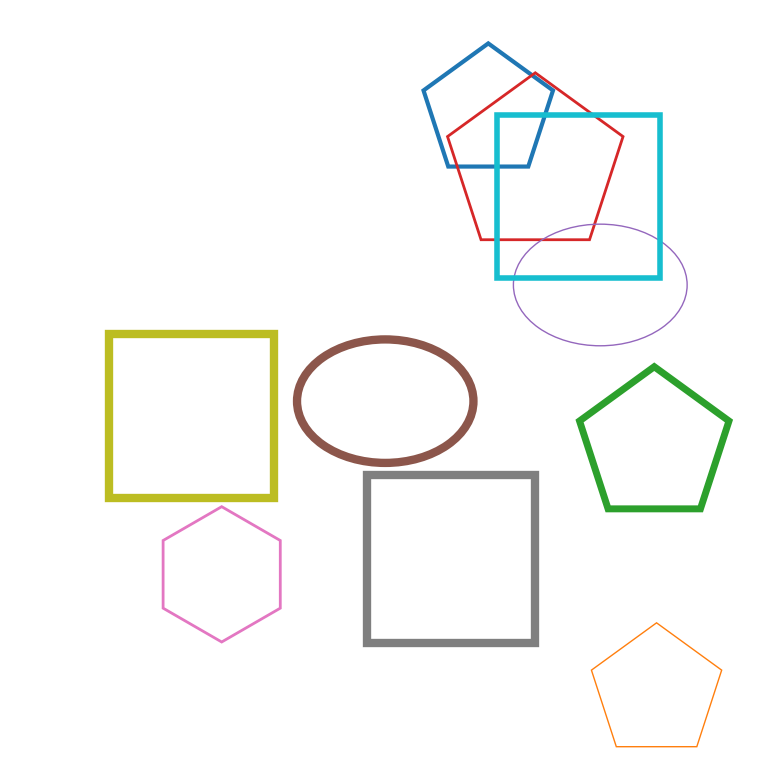[{"shape": "pentagon", "thickness": 1.5, "radius": 0.44, "center": [0.634, 0.855]}, {"shape": "pentagon", "thickness": 0.5, "radius": 0.44, "center": [0.853, 0.102]}, {"shape": "pentagon", "thickness": 2.5, "radius": 0.51, "center": [0.85, 0.422]}, {"shape": "pentagon", "thickness": 1, "radius": 0.6, "center": [0.695, 0.786]}, {"shape": "oval", "thickness": 0.5, "radius": 0.56, "center": [0.78, 0.63]}, {"shape": "oval", "thickness": 3, "radius": 0.57, "center": [0.5, 0.479]}, {"shape": "hexagon", "thickness": 1, "radius": 0.44, "center": [0.288, 0.254]}, {"shape": "square", "thickness": 3, "radius": 0.54, "center": [0.586, 0.274]}, {"shape": "square", "thickness": 3, "radius": 0.53, "center": [0.249, 0.46]}, {"shape": "square", "thickness": 2, "radius": 0.53, "center": [0.751, 0.745]}]